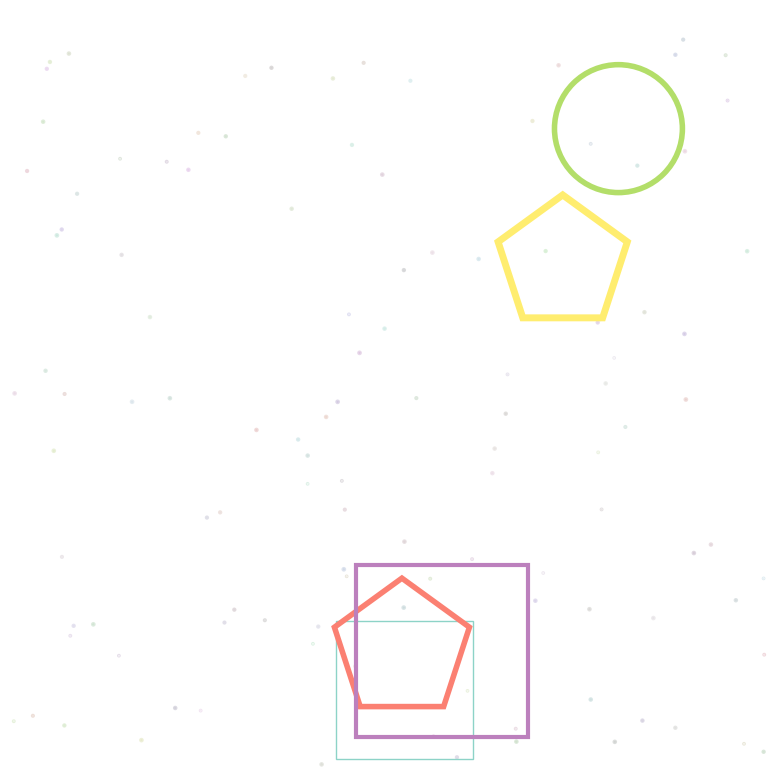[{"shape": "square", "thickness": 0.5, "radius": 0.45, "center": [0.526, 0.104]}, {"shape": "pentagon", "thickness": 2, "radius": 0.46, "center": [0.522, 0.157]}, {"shape": "circle", "thickness": 2, "radius": 0.42, "center": [0.803, 0.833]}, {"shape": "square", "thickness": 1.5, "radius": 0.56, "center": [0.574, 0.154]}, {"shape": "pentagon", "thickness": 2.5, "radius": 0.44, "center": [0.731, 0.659]}]